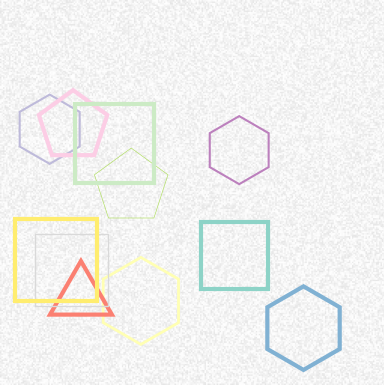[{"shape": "square", "thickness": 3, "radius": 0.44, "center": [0.61, 0.337]}, {"shape": "hexagon", "thickness": 2, "radius": 0.56, "center": [0.366, 0.219]}, {"shape": "hexagon", "thickness": 1.5, "radius": 0.45, "center": [0.129, 0.664]}, {"shape": "triangle", "thickness": 3, "radius": 0.46, "center": [0.21, 0.229]}, {"shape": "hexagon", "thickness": 3, "radius": 0.54, "center": [0.788, 0.148]}, {"shape": "pentagon", "thickness": 0.5, "radius": 0.5, "center": [0.341, 0.515]}, {"shape": "pentagon", "thickness": 3, "radius": 0.47, "center": [0.19, 0.673]}, {"shape": "square", "thickness": 1, "radius": 0.47, "center": [0.186, 0.299]}, {"shape": "hexagon", "thickness": 1.5, "radius": 0.44, "center": [0.621, 0.61]}, {"shape": "square", "thickness": 3, "radius": 0.51, "center": [0.298, 0.627]}, {"shape": "square", "thickness": 3, "radius": 0.53, "center": [0.146, 0.326]}]